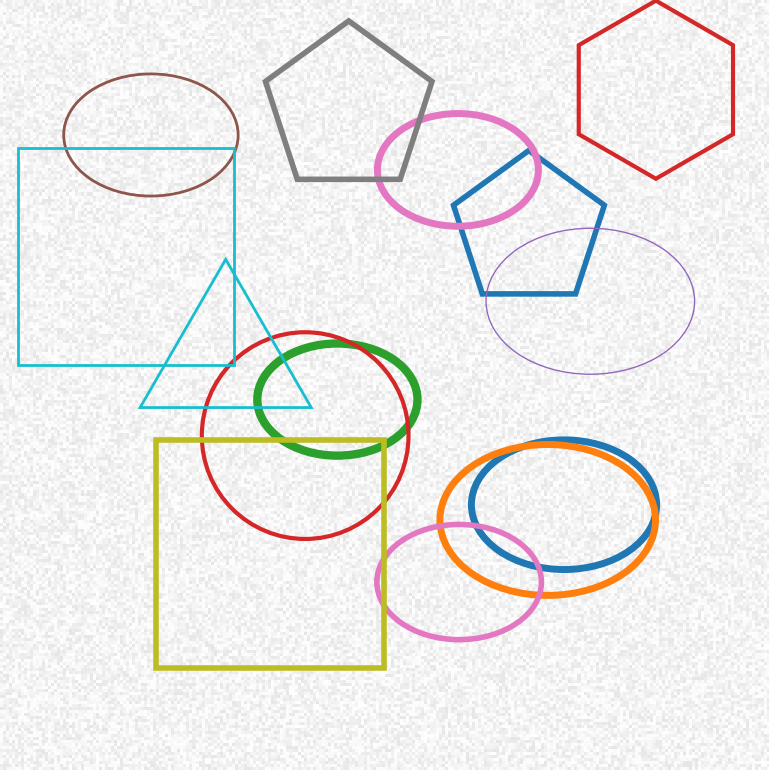[{"shape": "oval", "thickness": 2.5, "radius": 0.6, "center": [0.732, 0.345]}, {"shape": "pentagon", "thickness": 2, "radius": 0.51, "center": [0.687, 0.702]}, {"shape": "oval", "thickness": 2.5, "radius": 0.7, "center": [0.711, 0.325]}, {"shape": "oval", "thickness": 3, "radius": 0.52, "center": [0.438, 0.481]}, {"shape": "circle", "thickness": 1.5, "radius": 0.67, "center": [0.396, 0.434]}, {"shape": "hexagon", "thickness": 1.5, "radius": 0.58, "center": [0.852, 0.884]}, {"shape": "oval", "thickness": 0.5, "radius": 0.68, "center": [0.767, 0.609]}, {"shape": "oval", "thickness": 1, "radius": 0.57, "center": [0.196, 0.825]}, {"shape": "oval", "thickness": 2, "radius": 0.53, "center": [0.596, 0.244]}, {"shape": "oval", "thickness": 2.5, "radius": 0.52, "center": [0.595, 0.779]}, {"shape": "pentagon", "thickness": 2, "radius": 0.57, "center": [0.453, 0.859]}, {"shape": "square", "thickness": 2, "radius": 0.74, "center": [0.351, 0.28]}, {"shape": "square", "thickness": 1, "radius": 0.7, "center": [0.164, 0.667]}, {"shape": "triangle", "thickness": 1, "radius": 0.64, "center": [0.293, 0.535]}]